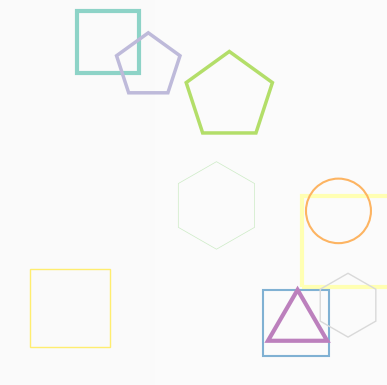[{"shape": "square", "thickness": 3, "radius": 0.4, "center": [0.278, 0.89]}, {"shape": "square", "thickness": 3, "radius": 0.59, "center": [0.897, 0.372]}, {"shape": "pentagon", "thickness": 2.5, "radius": 0.43, "center": [0.383, 0.829]}, {"shape": "square", "thickness": 1.5, "radius": 0.43, "center": [0.764, 0.161]}, {"shape": "circle", "thickness": 1.5, "radius": 0.42, "center": [0.873, 0.452]}, {"shape": "pentagon", "thickness": 2.5, "radius": 0.58, "center": [0.592, 0.749]}, {"shape": "hexagon", "thickness": 1, "radius": 0.41, "center": [0.898, 0.207]}, {"shape": "triangle", "thickness": 3, "radius": 0.44, "center": [0.768, 0.159]}, {"shape": "hexagon", "thickness": 0.5, "radius": 0.57, "center": [0.559, 0.466]}, {"shape": "square", "thickness": 1, "radius": 0.51, "center": [0.181, 0.2]}]